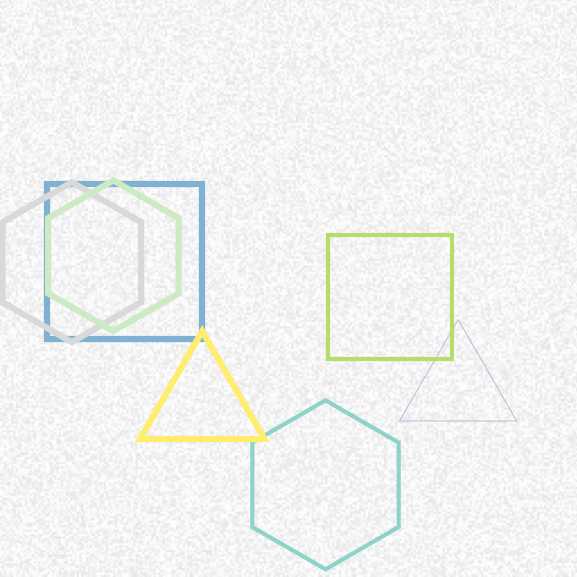[{"shape": "hexagon", "thickness": 2, "radius": 0.73, "center": [0.564, 0.16]}, {"shape": "triangle", "thickness": 0.5, "radius": 0.59, "center": [0.793, 0.329]}, {"shape": "square", "thickness": 3, "radius": 0.67, "center": [0.216, 0.547]}, {"shape": "square", "thickness": 2, "radius": 0.53, "center": [0.675, 0.485]}, {"shape": "hexagon", "thickness": 3, "radius": 0.69, "center": [0.124, 0.545]}, {"shape": "hexagon", "thickness": 3, "radius": 0.65, "center": [0.196, 0.556]}, {"shape": "triangle", "thickness": 3, "radius": 0.62, "center": [0.35, 0.301]}]